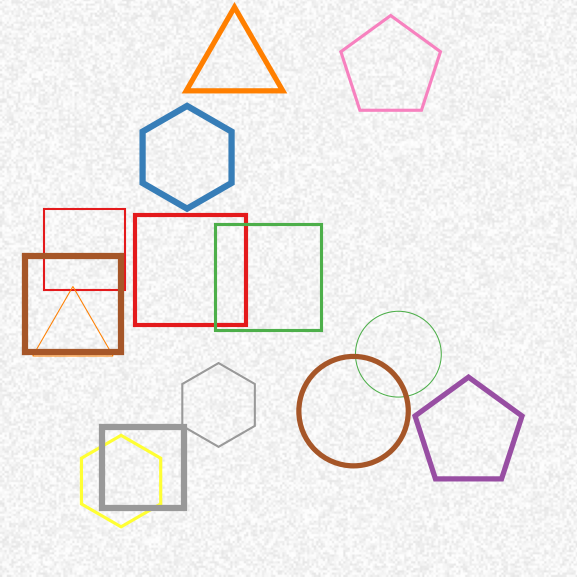[{"shape": "square", "thickness": 2, "radius": 0.48, "center": [0.33, 0.531]}, {"shape": "square", "thickness": 1, "radius": 0.35, "center": [0.146, 0.568]}, {"shape": "hexagon", "thickness": 3, "radius": 0.44, "center": [0.324, 0.727]}, {"shape": "circle", "thickness": 0.5, "radius": 0.37, "center": [0.69, 0.386]}, {"shape": "square", "thickness": 1.5, "radius": 0.46, "center": [0.464, 0.519]}, {"shape": "pentagon", "thickness": 2.5, "radius": 0.49, "center": [0.811, 0.249]}, {"shape": "triangle", "thickness": 0.5, "radius": 0.4, "center": [0.126, 0.423]}, {"shape": "triangle", "thickness": 2.5, "radius": 0.48, "center": [0.406, 0.89]}, {"shape": "hexagon", "thickness": 1.5, "radius": 0.4, "center": [0.21, 0.166]}, {"shape": "circle", "thickness": 2.5, "radius": 0.47, "center": [0.612, 0.287]}, {"shape": "square", "thickness": 3, "radius": 0.42, "center": [0.127, 0.473]}, {"shape": "pentagon", "thickness": 1.5, "radius": 0.45, "center": [0.676, 0.882]}, {"shape": "hexagon", "thickness": 1, "radius": 0.36, "center": [0.378, 0.298]}, {"shape": "square", "thickness": 3, "radius": 0.35, "center": [0.247, 0.19]}]